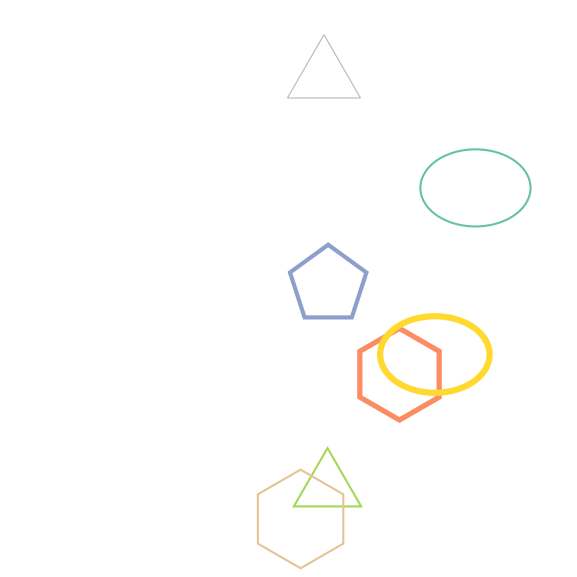[{"shape": "oval", "thickness": 1, "radius": 0.48, "center": [0.823, 0.674]}, {"shape": "hexagon", "thickness": 2.5, "radius": 0.4, "center": [0.692, 0.351]}, {"shape": "pentagon", "thickness": 2, "radius": 0.35, "center": [0.568, 0.506]}, {"shape": "triangle", "thickness": 1, "radius": 0.34, "center": [0.567, 0.156]}, {"shape": "oval", "thickness": 3, "radius": 0.47, "center": [0.753, 0.385]}, {"shape": "hexagon", "thickness": 1, "radius": 0.43, "center": [0.52, 0.1]}, {"shape": "triangle", "thickness": 0.5, "radius": 0.37, "center": [0.561, 0.866]}]